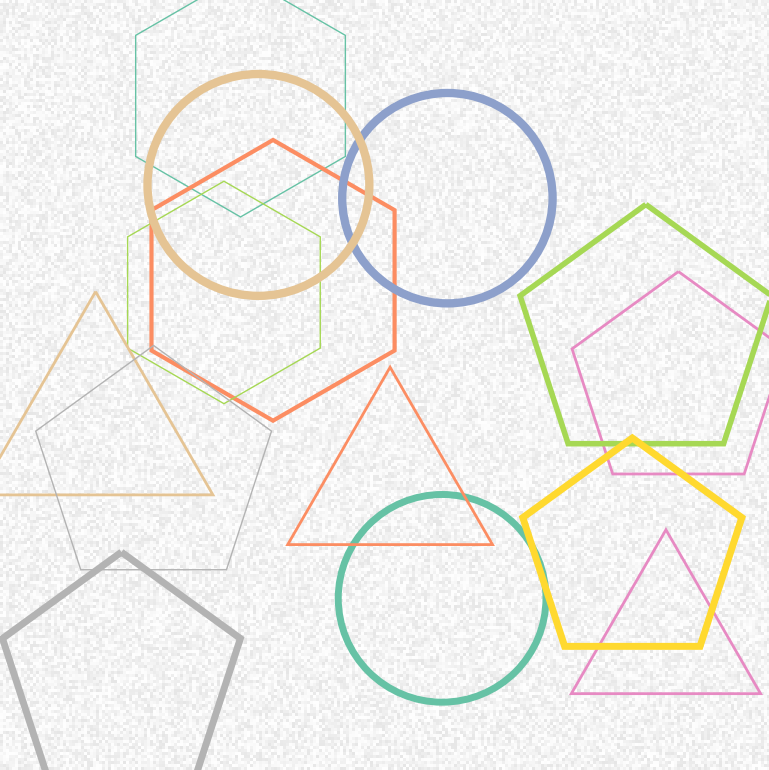[{"shape": "hexagon", "thickness": 0.5, "radius": 0.79, "center": [0.312, 0.875]}, {"shape": "circle", "thickness": 2.5, "radius": 0.67, "center": [0.574, 0.223]}, {"shape": "hexagon", "thickness": 1.5, "radius": 0.91, "center": [0.355, 0.636]}, {"shape": "triangle", "thickness": 1, "radius": 0.77, "center": [0.507, 0.37]}, {"shape": "circle", "thickness": 3, "radius": 0.68, "center": [0.581, 0.743]}, {"shape": "triangle", "thickness": 1, "radius": 0.71, "center": [0.865, 0.17]}, {"shape": "pentagon", "thickness": 1, "radius": 0.73, "center": [0.881, 0.502]}, {"shape": "pentagon", "thickness": 2, "radius": 0.86, "center": [0.839, 0.563]}, {"shape": "hexagon", "thickness": 0.5, "radius": 0.72, "center": [0.291, 0.62]}, {"shape": "pentagon", "thickness": 2.5, "radius": 0.75, "center": [0.821, 0.282]}, {"shape": "triangle", "thickness": 1, "radius": 0.88, "center": [0.124, 0.445]}, {"shape": "circle", "thickness": 3, "radius": 0.72, "center": [0.336, 0.76]}, {"shape": "pentagon", "thickness": 2.5, "radius": 0.81, "center": [0.158, 0.121]}, {"shape": "pentagon", "thickness": 0.5, "radius": 0.8, "center": [0.199, 0.39]}]